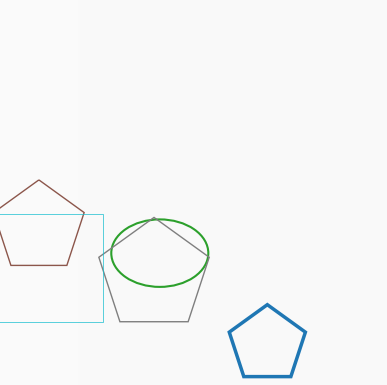[{"shape": "pentagon", "thickness": 2.5, "radius": 0.52, "center": [0.69, 0.105]}, {"shape": "oval", "thickness": 1.5, "radius": 0.63, "center": [0.412, 0.342]}, {"shape": "pentagon", "thickness": 1, "radius": 0.61, "center": [0.1, 0.41]}, {"shape": "pentagon", "thickness": 1, "radius": 0.75, "center": [0.397, 0.285]}, {"shape": "square", "thickness": 0.5, "radius": 0.7, "center": [0.126, 0.304]}]